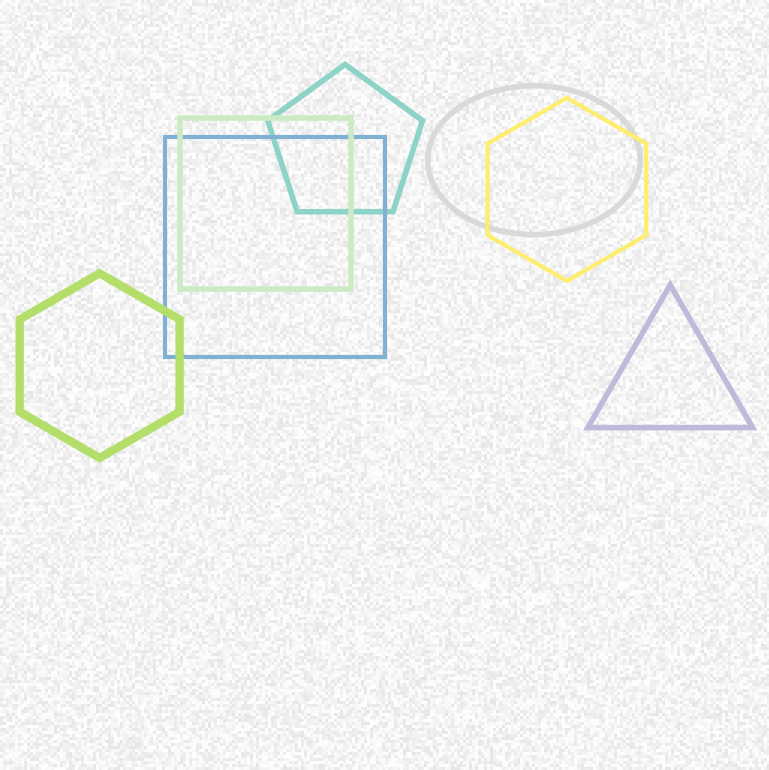[{"shape": "pentagon", "thickness": 2, "radius": 0.53, "center": [0.448, 0.811]}, {"shape": "triangle", "thickness": 2, "radius": 0.62, "center": [0.87, 0.506]}, {"shape": "square", "thickness": 1.5, "radius": 0.71, "center": [0.357, 0.679]}, {"shape": "hexagon", "thickness": 3, "radius": 0.6, "center": [0.129, 0.525]}, {"shape": "oval", "thickness": 2, "radius": 0.69, "center": [0.693, 0.792]}, {"shape": "square", "thickness": 2, "radius": 0.55, "center": [0.345, 0.736]}, {"shape": "hexagon", "thickness": 1.5, "radius": 0.59, "center": [0.736, 0.754]}]